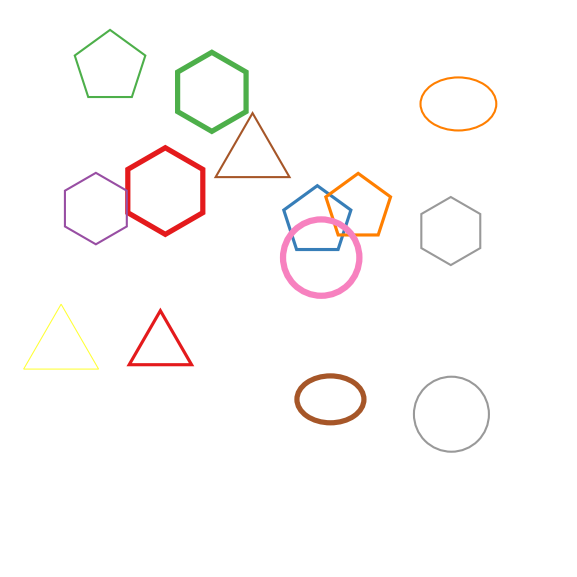[{"shape": "hexagon", "thickness": 2.5, "radius": 0.37, "center": [0.286, 0.668]}, {"shape": "triangle", "thickness": 1.5, "radius": 0.31, "center": [0.278, 0.399]}, {"shape": "pentagon", "thickness": 1.5, "radius": 0.31, "center": [0.549, 0.616]}, {"shape": "hexagon", "thickness": 2.5, "radius": 0.34, "center": [0.367, 0.84]}, {"shape": "pentagon", "thickness": 1, "radius": 0.32, "center": [0.191, 0.883]}, {"shape": "hexagon", "thickness": 1, "radius": 0.31, "center": [0.166, 0.638]}, {"shape": "oval", "thickness": 1, "radius": 0.33, "center": [0.794, 0.819]}, {"shape": "pentagon", "thickness": 1.5, "radius": 0.29, "center": [0.62, 0.64]}, {"shape": "triangle", "thickness": 0.5, "radius": 0.37, "center": [0.106, 0.397]}, {"shape": "triangle", "thickness": 1, "radius": 0.37, "center": [0.437, 0.729]}, {"shape": "oval", "thickness": 2.5, "radius": 0.29, "center": [0.572, 0.308]}, {"shape": "circle", "thickness": 3, "radius": 0.33, "center": [0.556, 0.553]}, {"shape": "hexagon", "thickness": 1, "radius": 0.29, "center": [0.781, 0.599]}, {"shape": "circle", "thickness": 1, "radius": 0.32, "center": [0.782, 0.282]}]